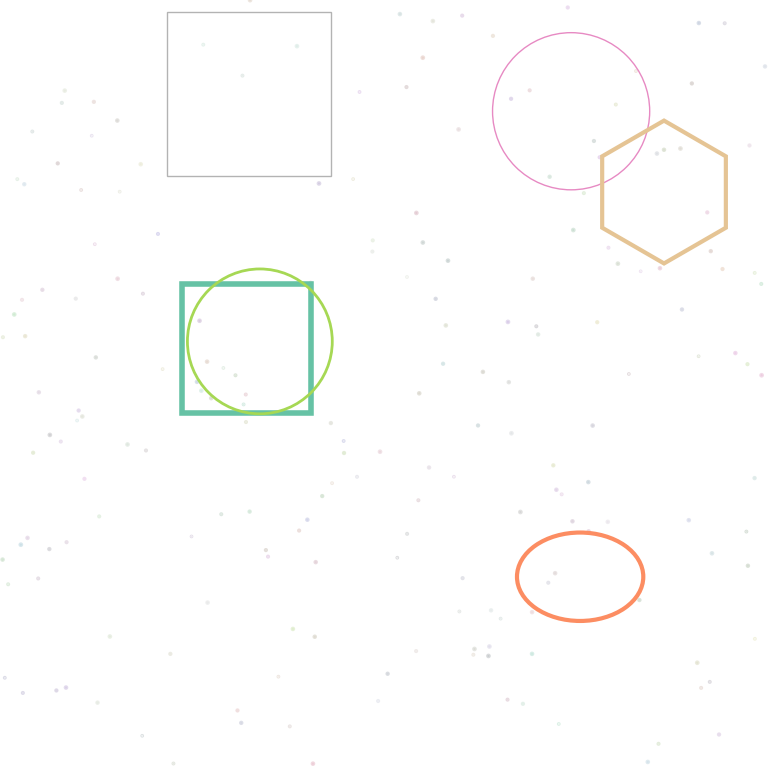[{"shape": "square", "thickness": 2, "radius": 0.42, "center": [0.32, 0.547]}, {"shape": "oval", "thickness": 1.5, "radius": 0.41, "center": [0.753, 0.251]}, {"shape": "circle", "thickness": 0.5, "radius": 0.51, "center": [0.742, 0.856]}, {"shape": "circle", "thickness": 1, "radius": 0.47, "center": [0.337, 0.557]}, {"shape": "hexagon", "thickness": 1.5, "radius": 0.46, "center": [0.862, 0.751]}, {"shape": "square", "thickness": 0.5, "radius": 0.53, "center": [0.324, 0.878]}]